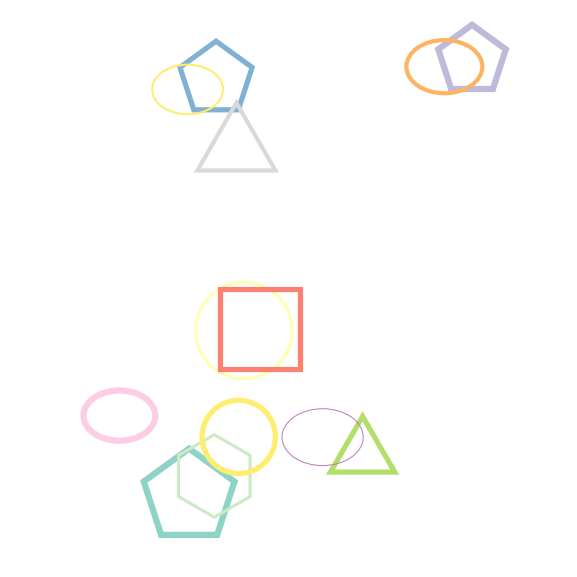[{"shape": "pentagon", "thickness": 3, "radius": 0.41, "center": [0.327, 0.14]}, {"shape": "circle", "thickness": 1.5, "radius": 0.42, "center": [0.422, 0.427]}, {"shape": "pentagon", "thickness": 3, "radius": 0.31, "center": [0.817, 0.895]}, {"shape": "square", "thickness": 2.5, "radius": 0.35, "center": [0.45, 0.429]}, {"shape": "pentagon", "thickness": 2.5, "radius": 0.33, "center": [0.374, 0.862]}, {"shape": "oval", "thickness": 2, "radius": 0.33, "center": [0.769, 0.884]}, {"shape": "triangle", "thickness": 2.5, "radius": 0.32, "center": [0.628, 0.214]}, {"shape": "oval", "thickness": 3, "radius": 0.31, "center": [0.207, 0.279]}, {"shape": "triangle", "thickness": 2, "radius": 0.39, "center": [0.409, 0.743]}, {"shape": "oval", "thickness": 0.5, "radius": 0.35, "center": [0.559, 0.242]}, {"shape": "hexagon", "thickness": 1.5, "radius": 0.36, "center": [0.371, 0.175]}, {"shape": "circle", "thickness": 2.5, "radius": 0.32, "center": [0.413, 0.243]}, {"shape": "oval", "thickness": 1, "radius": 0.31, "center": [0.325, 0.844]}]